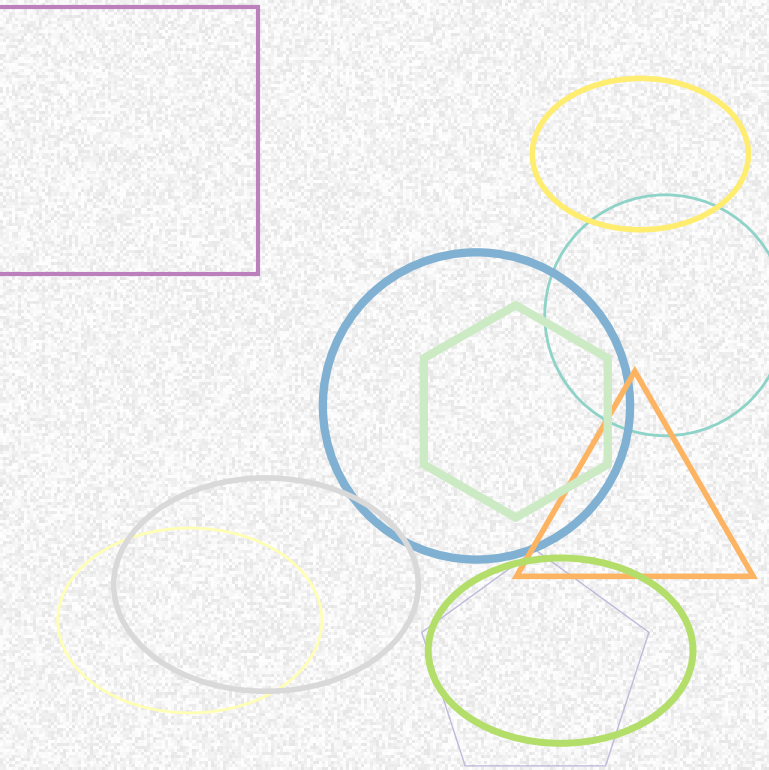[{"shape": "circle", "thickness": 1, "radius": 0.78, "center": [0.864, 0.591]}, {"shape": "oval", "thickness": 1, "radius": 0.86, "center": [0.247, 0.194]}, {"shape": "pentagon", "thickness": 0.5, "radius": 0.78, "center": [0.695, 0.131]}, {"shape": "circle", "thickness": 3, "radius": 1.0, "center": [0.619, 0.473]}, {"shape": "triangle", "thickness": 2, "radius": 0.89, "center": [0.824, 0.34]}, {"shape": "oval", "thickness": 2.5, "radius": 0.86, "center": [0.728, 0.155]}, {"shape": "oval", "thickness": 2, "radius": 0.99, "center": [0.345, 0.241]}, {"shape": "square", "thickness": 1.5, "radius": 0.87, "center": [0.162, 0.818]}, {"shape": "hexagon", "thickness": 3, "radius": 0.69, "center": [0.67, 0.466]}, {"shape": "oval", "thickness": 2, "radius": 0.7, "center": [0.832, 0.8]}]